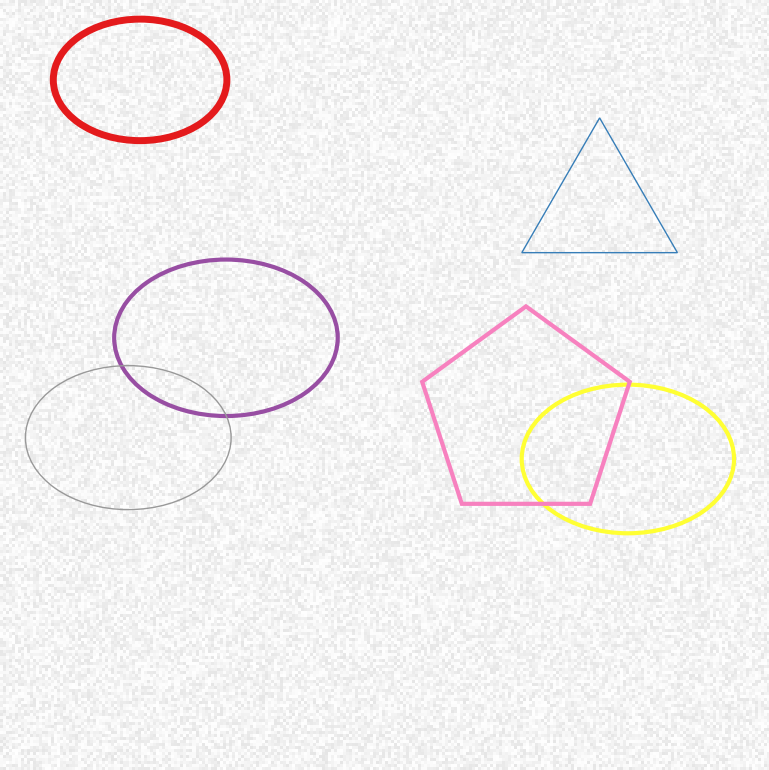[{"shape": "oval", "thickness": 2.5, "radius": 0.56, "center": [0.182, 0.896]}, {"shape": "triangle", "thickness": 0.5, "radius": 0.58, "center": [0.779, 0.73]}, {"shape": "oval", "thickness": 1.5, "radius": 0.73, "center": [0.293, 0.561]}, {"shape": "oval", "thickness": 1.5, "radius": 0.69, "center": [0.815, 0.404]}, {"shape": "pentagon", "thickness": 1.5, "radius": 0.71, "center": [0.683, 0.46]}, {"shape": "oval", "thickness": 0.5, "radius": 0.67, "center": [0.167, 0.432]}]